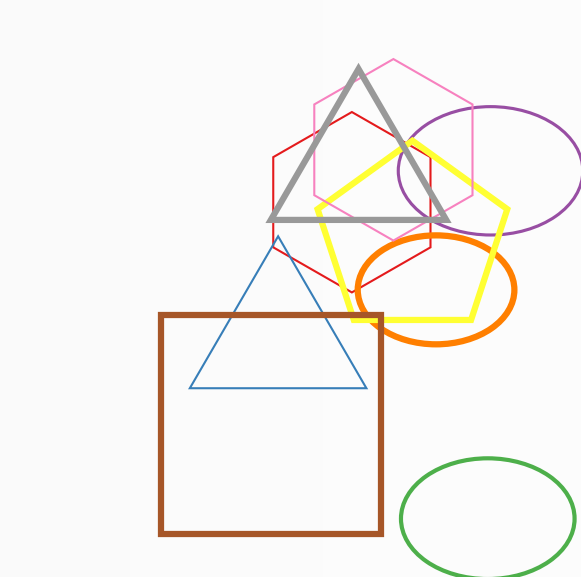[{"shape": "hexagon", "thickness": 1, "radius": 0.78, "center": [0.605, 0.649]}, {"shape": "triangle", "thickness": 1, "radius": 0.88, "center": [0.478, 0.415]}, {"shape": "oval", "thickness": 2, "radius": 0.75, "center": [0.839, 0.101]}, {"shape": "oval", "thickness": 1.5, "radius": 0.79, "center": [0.844, 0.703]}, {"shape": "oval", "thickness": 3, "radius": 0.67, "center": [0.75, 0.497]}, {"shape": "pentagon", "thickness": 3, "radius": 0.86, "center": [0.71, 0.584]}, {"shape": "square", "thickness": 3, "radius": 0.95, "center": [0.466, 0.264]}, {"shape": "hexagon", "thickness": 1, "radius": 0.79, "center": [0.677, 0.74]}, {"shape": "triangle", "thickness": 3, "radius": 0.87, "center": [0.617, 0.705]}]